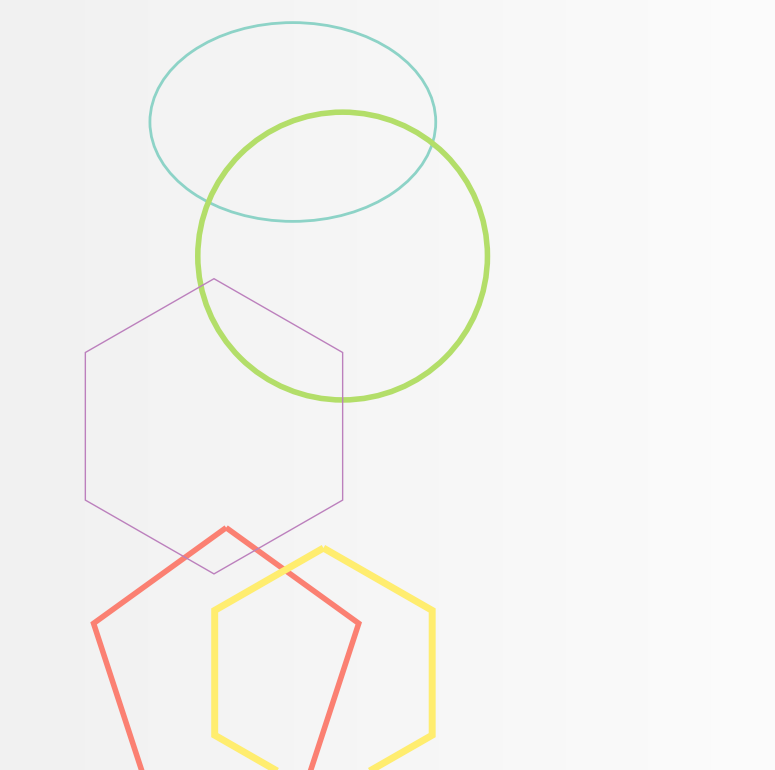[{"shape": "oval", "thickness": 1, "radius": 0.92, "center": [0.378, 0.842]}, {"shape": "pentagon", "thickness": 2, "radius": 0.9, "center": [0.292, 0.135]}, {"shape": "circle", "thickness": 2, "radius": 0.93, "center": [0.442, 0.667]}, {"shape": "hexagon", "thickness": 0.5, "radius": 0.96, "center": [0.276, 0.446]}, {"shape": "hexagon", "thickness": 2.5, "radius": 0.81, "center": [0.417, 0.126]}]